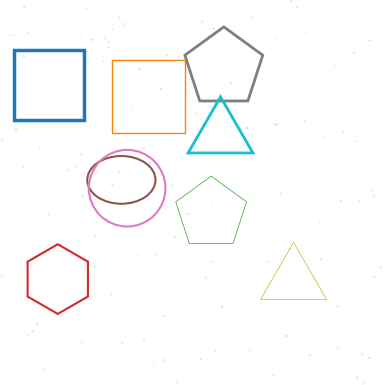[{"shape": "square", "thickness": 2.5, "radius": 0.46, "center": [0.128, 0.78]}, {"shape": "square", "thickness": 1, "radius": 0.48, "center": [0.386, 0.75]}, {"shape": "pentagon", "thickness": 0.5, "radius": 0.48, "center": [0.548, 0.446]}, {"shape": "hexagon", "thickness": 1.5, "radius": 0.45, "center": [0.15, 0.275]}, {"shape": "oval", "thickness": 1.5, "radius": 0.44, "center": [0.315, 0.533]}, {"shape": "circle", "thickness": 1.5, "radius": 0.5, "center": [0.33, 0.511]}, {"shape": "pentagon", "thickness": 2, "radius": 0.53, "center": [0.581, 0.824]}, {"shape": "triangle", "thickness": 0.5, "radius": 0.5, "center": [0.762, 0.271]}, {"shape": "triangle", "thickness": 2, "radius": 0.49, "center": [0.573, 0.651]}]